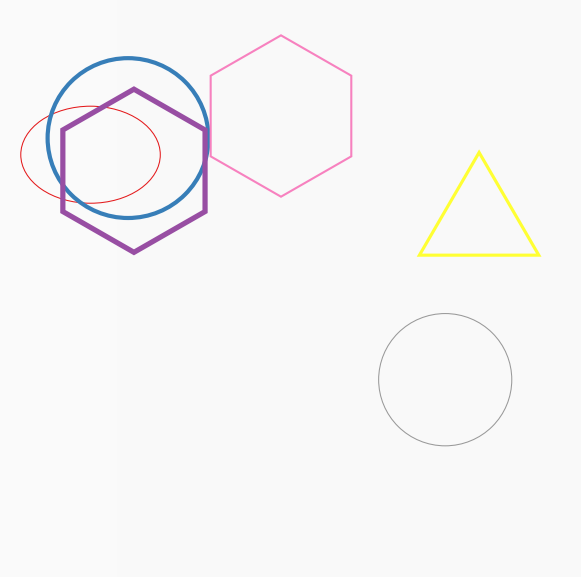[{"shape": "oval", "thickness": 0.5, "radius": 0.6, "center": [0.156, 0.731]}, {"shape": "circle", "thickness": 2, "radius": 0.69, "center": [0.22, 0.76]}, {"shape": "hexagon", "thickness": 2.5, "radius": 0.71, "center": [0.23, 0.703]}, {"shape": "triangle", "thickness": 1.5, "radius": 0.59, "center": [0.824, 0.617]}, {"shape": "hexagon", "thickness": 1, "radius": 0.7, "center": [0.483, 0.798]}, {"shape": "circle", "thickness": 0.5, "radius": 0.57, "center": [0.766, 0.342]}]